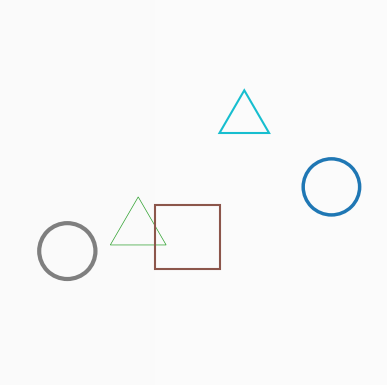[{"shape": "circle", "thickness": 2.5, "radius": 0.36, "center": [0.855, 0.515]}, {"shape": "triangle", "thickness": 0.5, "radius": 0.42, "center": [0.357, 0.405]}, {"shape": "square", "thickness": 1.5, "radius": 0.42, "center": [0.483, 0.383]}, {"shape": "circle", "thickness": 3, "radius": 0.36, "center": [0.174, 0.348]}, {"shape": "triangle", "thickness": 1.5, "radius": 0.37, "center": [0.63, 0.691]}]